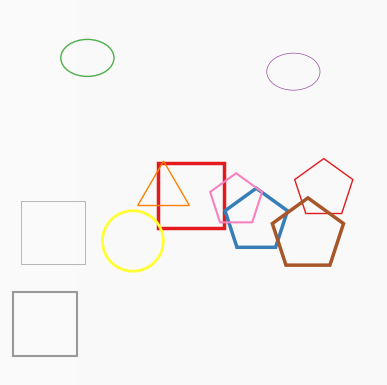[{"shape": "square", "thickness": 2.5, "radius": 0.42, "center": [0.492, 0.493]}, {"shape": "pentagon", "thickness": 1, "radius": 0.39, "center": [0.836, 0.509]}, {"shape": "pentagon", "thickness": 2.5, "radius": 0.42, "center": [0.661, 0.426]}, {"shape": "oval", "thickness": 1, "radius": 0.34, "center": [0.226, 0.85]}, {"shape": "oval", "thickness": 0.5, "radius": 0.34, "center": [0.757, 0.814]}, {"shape": "triangle", "thickness": 1, "radius": 0.38, "center": [0.422, 0.505]}, {"shape": "circle", "thickness": 2, "radius": 0.39, "center": [0.343, 0.374]}, {"shape": "pentagon", "thickness": 2.5, "radius": 0.48, "center": [0.795, 0.389]}, {"shape": "pentagon", "thickness": 1.5, "radius": 0.35, "center": [0.609, 0.48]}, {"shape": "square", "thickness": 1.5, "radius": 0.41, "center": [0.116, 0.159]}, {"shape": "square", "thickness": 0.5, "radius": 0.41, "center": [0.136, 0.397]}]